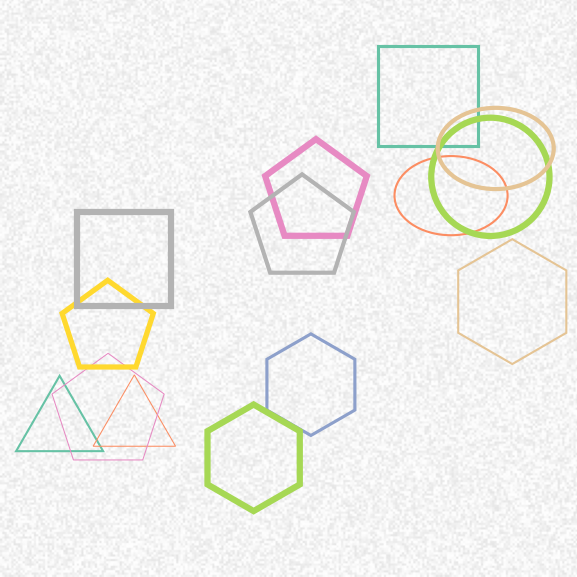[{"shape": "triangle", "thickness": 1, "radius": 0.43, "center": [0.103, 0.261]}, {"shape": "square", "thickness": 1.5, "radius": 0.43, "center": [0.741, 0.833]}, {"shape": "oval", "thickness": 1, "radius": 0.49, "center": [0.781, 0.66]}, {"shape": "triangle", "thickness": 0.5, "radius": 0.41, "center": [0.233, 0.268]}, {"shape": "hexagon", "thickness": 1.5, "radius": 0.44, "center": [0.538, 0.333]}, {"shape": "pentagon", "thickness": 3, "radius": 0.46, "center": [0.547, 0.666]}, {"shape": "pentagon", "thickness": 0.5, "radius": 0.51, "center": [0.187, 0.285]}, {"shape": "hexagon", "thickness": 3, "radius": 0.46, "center": [0.439, 0.206]}, {"shape": "circle", "thickness": 3, "radius": 0.51, "center": [0.849, 0.693]}, {"shape": "pentagon", "thickness": 2.5, "radius": 0.41, "center": [0.187, 0.431]}, {"shape": "hexagon", "thickness": 1, "radius": 0.54, "center": [0.887, 0.477]}, {"shape": "oval", "thickness": 2, "radius": 0.5, "center": [0.858, 0.742]}, {"shape": "pentagon", "thickness": 2, "radius": 0.47, "center": [0.523, 0.603]}, {"shape": "square", "thickness": 3, "radius": 0.41, "center": [0.214, 0.55]}]